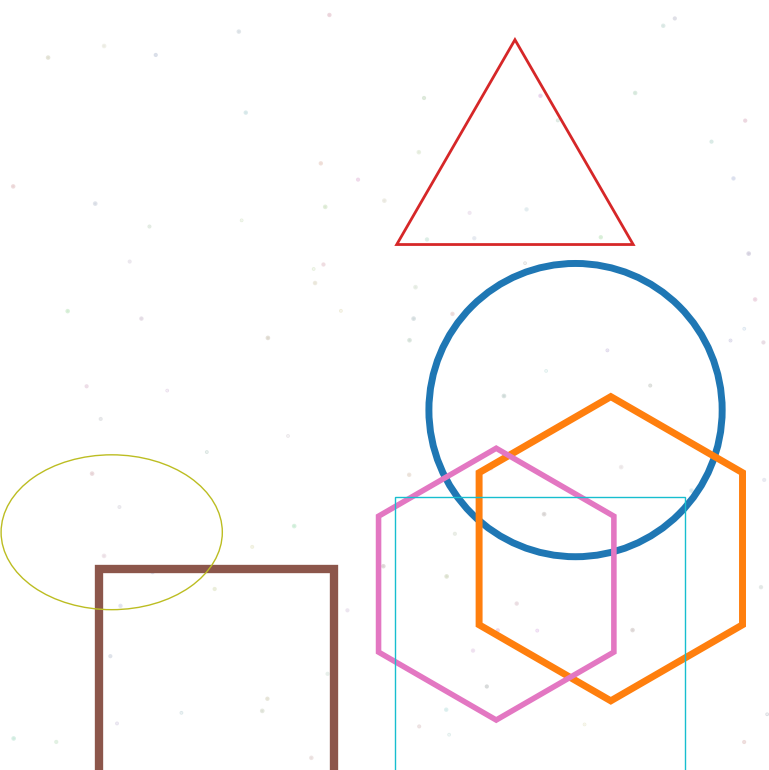[{"shape": "circle", "thickness": 2.5, "radius": 0.95, "center": [0.747, 0.467]}, {"shape": "hexagon", "thickness": 2.5, "radius": 0.99, "center": [0.793, 0.287]}, {"shape": "triangle", "thickness": 1, "radius": 0.89, "center": [0.669, 0.771]}, {"shape": "square", "thickness": 3, "radius": 0.76, "center": [0.281, 0.109]}, {"shape": "hexagon", "thickness": 2, "radius": 0.88, "center": [0.644, 0.241]}, {"shape": "oval", "thickness": 0.5, "radius": 0.72, "center": [0.145, 0.309]}, {"shape": "square", "thickness": 0.5, "radius": 0.94, "center": [0.702, 0.166]}]